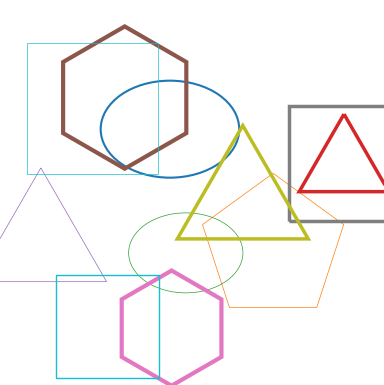[{"shape": "oval", "thickness": 1.5, "radius": 0.9, "center": [0.441, 0.664]}, {"shape": "pentagon", "thickness": 0.5, "radius": 0.96, "center": [0.709, 0.357]}, {"shape": "oval", "thickness": 0.5, "radius": 0.74, "center": [0.483, 0.343]}, {"shape": "triangle", "thickness": 2.5, "radius": 0.67, "center": [0.894, 0.569]}, {"shape": "triangle", "thickness": 0.5, "radius": 0.99, "center": [0.106, 0.367]}, {"shape": "hexagon", "thickness": 3, "radius": 0.92, "center": [0.324, 0.747]}, {"shape": "hexagon", "thickness": 3, "radius": 0.75, "center": [0.446, 0.148]}, {"shape": "square", "thickness": 2.5, "radius": 0.75, "center": [0.9, 0.576]}, {"shape": "triangle", "thickness": 2.5, "radius": 0.98, "center": [0.631, 0.478]}, {"shape": "square", "thickness": 0.5, "radius": 0.85, "center": [0.24, 0.718]}, {"shape": "square", "thickness": 1, "radius": 0.67, "center": [0.279, 0.152]}]